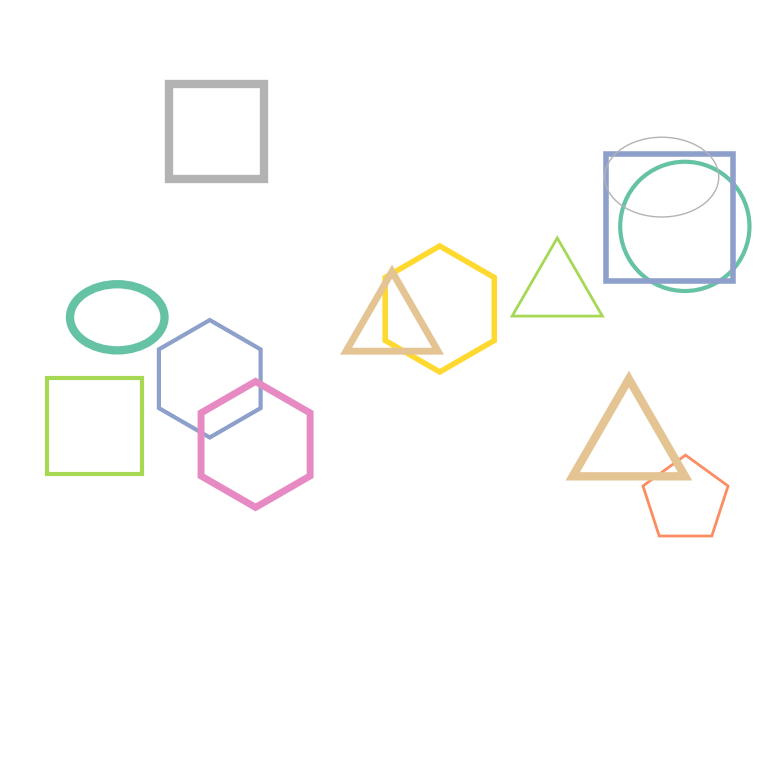[{"shape": "circle", "thickness": 1.5, "radius": 0.42, "center": [0.889, 0.706]}, {"shape": "oval", "thickness": 3, "radius": 0.31, "center": [0.152, 0.588]}, {"shape": "pentagon", "thickness": 1, "radius": 0.29, "center": [0.89, 0.351]}, {"shape": "hexagon", "thickness": 1.5, "radius": 0.38, "center": [0.272, 0.508]}, {"shape": "square", "thickness": 2, "radius": 0.41, "center": [0.87, 0.718]}, {"shape": "hexagon", "thickness": 2.5, "radius": 0.41, "center": [0.332, 0.423]}, {"shape": "triangle", "thickness": 1, "radius": 0.34, "center": [0.724, 0.623]}, {"shape": "square", "thickness": 1.5, "radius": 0.31, "center": [0.123, 0.446]}, {"shape": "hexagon", "thickness": 2, "radius": 0.41, "center": [0.571, 0.599]}, {"shape": "triangle", "thickness": 3, "radius": 0.42, "center": [0.817, 0.424]}, {"shape": "triangle", "thickness": 2.5, "radius": 0.34, "center": [0.509, 0.578]}, {"shape": "square", "thickness": 3, "radius": 0.31, "center": [0.281, 0.829]}, {"shape": "oval", "thickness": 0.5, "radius": 0.37, "center": [0.859, 0.77]}]